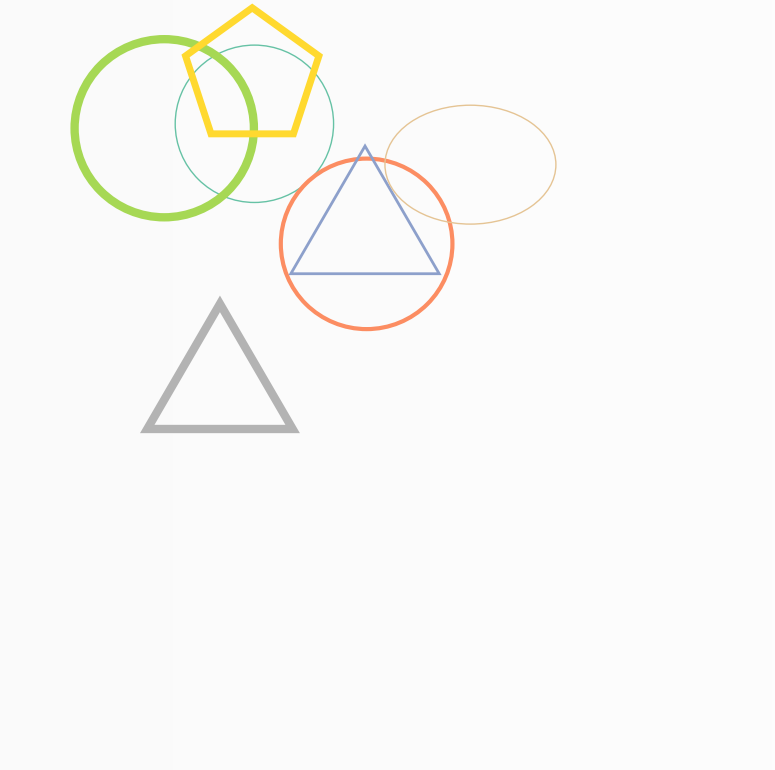[{"shape": "circle", "thickness": 0.5, "radius": 0.51, "center": [0.328, 0.839]}, {"shape": "circle", "thickness": 1.5, "radius": 0.55, "center": [0.473, 0.683]}, {"shape": "triangle", "thickness": 1, "radius": 0.55, "center": [0.471, 0.7]}, {"shape": "circle", "thickness": 3, "radius": 0.58, "center": [0.212, 0.833]}, {"shape": "pentagon", "thickness": 2.5, "radius": 0.45, "center": [0.325, 0.899]}, {"shape": "oval", "thickness": 0.5, "radius": 0.55, "center": [0.607, 0.786]}, {"shape": "triangle", "thickness": 3, "radius": 0.54, "center": [0.284, 0.497]}]